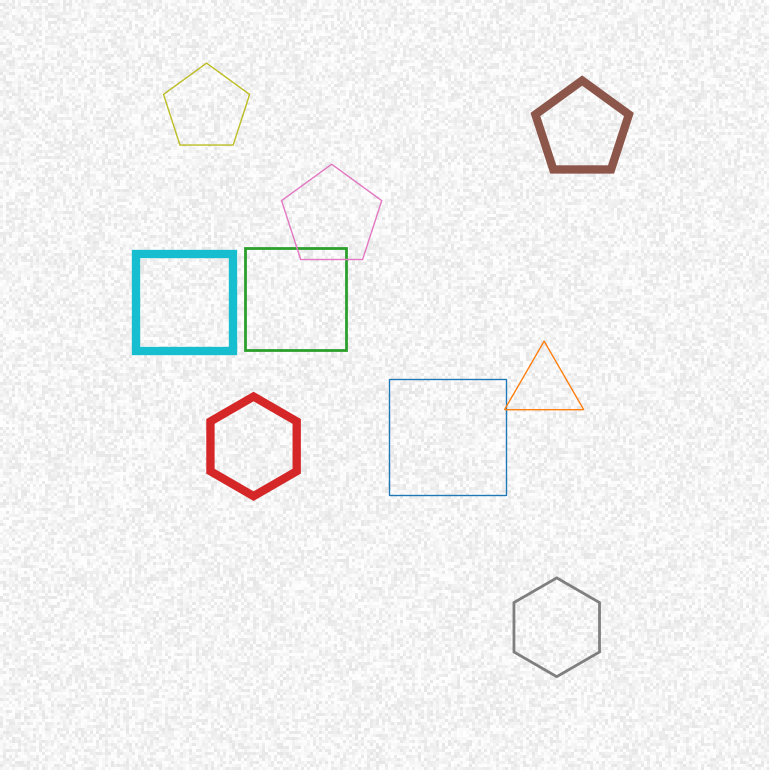[{"shape": "square", "thickness": 0.5, "radius": 0.38, "center": [0.581, 0.432]}, {"shape": "triangle", "thickness": 0.5, "radius": 0.3, "center": [0.707, 0.498]}, {"shape": "square", "thickness": 1, "radius": 0.33, "center": [0.384, 0.612]}, {"shape": "hexagon", "thickness": 3, "radius": 0.32, "center": [0.329, 0.42]}, {"shape": "pentagon", "thickness": 3, "radius": 0.32, "center": [0.756, 0.832]}, {"shape": "pentagon", "thickness": 0.5, "radius": 0.34, "center": [0.431, 0.718]}, {"shape": "hexagon", "thickness": 1, "radius": 0.32, "center": [0.723, 0.185]}, {"shape": "pentagon", "thickness": 0.5, "radius": 0.29, "center": [0.268, 0.859]}, {"shape": "square", "thickness": 3, "radius": 0.32, "center": [0.239, 0.607]}]